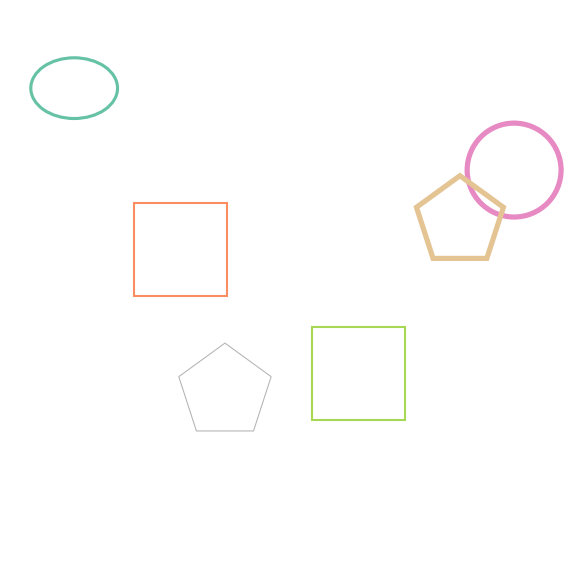[{"shape": "oval", "thickness": 1.5, "radius": 0.38, "center": [0.128, 0.846]}, {"shape": "square", "thickness": 1, "radius": 0.4, "center": [0.313, 0.567]}, {"shape": "circle", "thickness": 2.5, "radius": 0.41, "center": [0.89, 0.705]}, {"shape": "square", "thickness": 1, "radius": 0.4, "center": [0.62, 0.352]}, {"shape": "pentagon", "thickness": 2.5, "radius": 0.4, "center": [0.796, 0.616]}, {"shape": "pentagon", "thickness": 0.5, "radius": 0.42, "center": [0.39, 0.321]}]